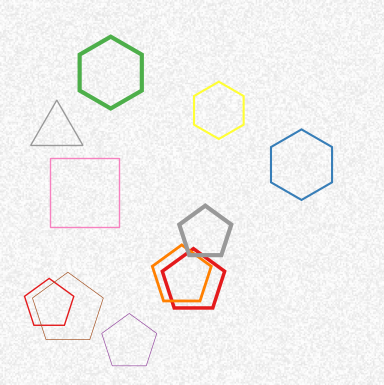[{"shape": "pentagon", "thickness": 2.5, "radius": 0.43, "center": [0.503, 0.269]}, {"shape": "pentagon", "thickness": 1, "radius": 0.34, "center": [0.128, 0.21]}, {"shape": "hexagon", "thickness": 1.5, "radius": 0.46, "center": [0.783, 0.572]}, {"shape": "hexagon", "thickness": 3, "radius": 0.47, "center": [0.288, 0.811]}, {"shape": "pentagon", "thickness": 0.5, "radius": 0.38, "center": [0.336, 0.111]}, {"shape": "pentagon", "thickness": 2, "radius": 0.4, "center": [0.472, 0.283]}, {"shape": "hexagon", "thickness": 1.5, "radius": 0.37, "center": [0.568, 0.713]}, {"shape": "pentagon", "thickness": 0.5, "radius": 0.48, "center": [0.176, 0.196]}, {"shape": "square", "thickness": 1, "radius": 0.45, "center": [0.219, 0.501]}, {"shape": "pentagon", "thickness": 3, "radius": 0.36, "center": [0.533, 0.395]}, {"shape": "triangle", "thickness": 1, "radius": 0.39, "center": [0.148, 0.661]}]